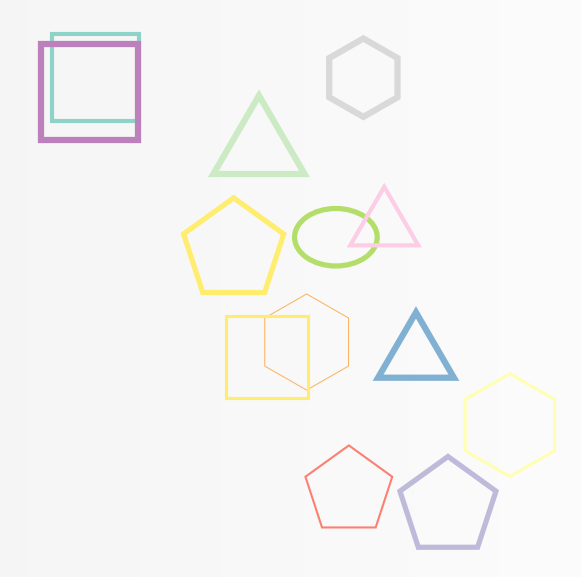[{"shape": "square", "thickness": 2, "radius": 0.38, "center": [0.164, 0.865]}, {"shape": "hexagon", "thickness": 1.5, "radius": 0.44, "center": [0.877, 0.263]}, {"shape": "pentagon", "thickness": 2.5, "radius": 0.43, "center": [0.771, 0.122]}, {"shape": "pentagon", "thickness": 1, "radius": 0.39, "center": [0.6, 0.149]}, {"shape": "triangle", "thickness": 3, "radius": 0.38, "center": [0.716, 0.383]}, {"shape": "hexagon", "thickness": 0.5, "radius": 0.42, "center": [0.528, 0.407]}, {"shape": "oval", "thickness": 2.5, "radius": 0.36, "center": [0.578, 0.588]}, {"shape": "triangle", "thickness": 2, "radius": 0.34, "center": [0.661, 0.608]}, {"shape": "hexagon", "thickness": 3, "radius": 0.34, "center": [0.625, 0.865]}, {"shape": "square", "thickness": 3, "radius": 0.42, "center": [0.154, 0.839]}, {"shape": "triangle", "thickness": 3, "radius": 0.45, "center": [0.446, 0.743]}, {"shape": "square", "thickness": 1.5, "radius": 0.35, "center": [0.459, 0.381]}, {"shape": "pentagon", "thickness": 2.5, "radius": 0.45, "center": [0.402, 0.566]}]